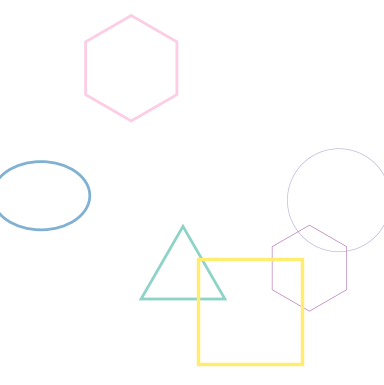[{"shape": "triangle", "thickness": 2, "radius": 0.63, "center": [0.475, 0.286]}, {"shape": "circle", "thickness": 0.5, "radius": 0.67, "center": [0.88, 0.48]}, {"shape": "oval", "thickness": 2, "radius": 0.63, "center": [0.107, 0.492]}, {"shape": "hexagon", "thickness": 2, "radius": 0.68, "center": [0.341, 0.823]}, {"shape": "hexagon", "thickness": 0.5, "radius": 0.56, "center": [0.804, 0.303]}, {"shape": "square", "thickness": 2.5, "radius": 0.68, "center": [0.65, 0.191]}]